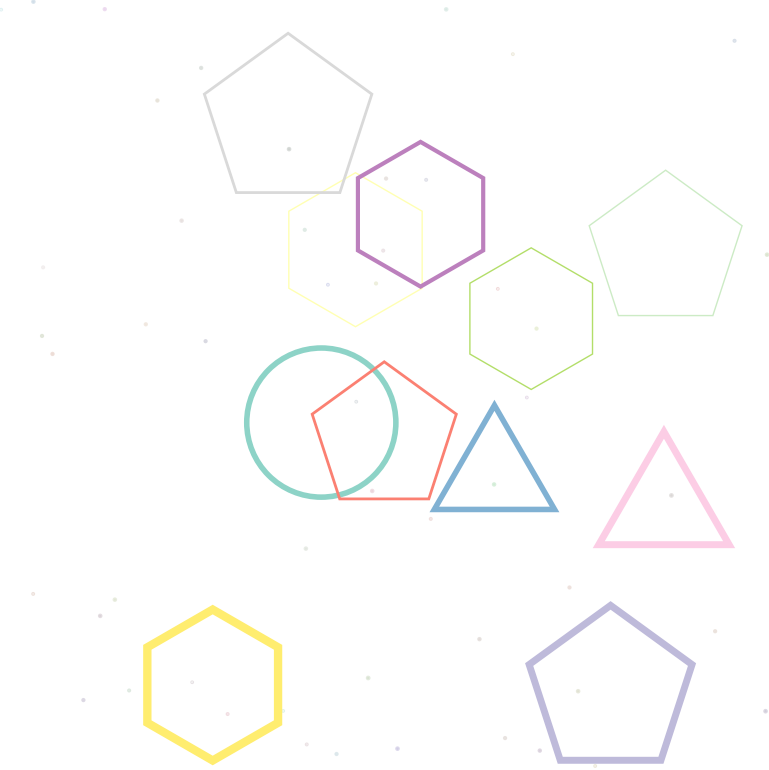[{"shape": "circle", "thickness": 2, "radius": 0.48, "center": [0.417, 0.451]}, {"shape": "hexagon", "thickness": 0.5, "radius": 0.5, "center": [0.462, 0.676]}, {"shape": "pentagon", "thickness": 2.5, "radius": 0.56, "center": [0.793, 0.103]}, {"shape": "pentagon", "thickness": 1, "radius": 0.49, "center": [0.499, 0.432]}, {"shape": "triangle", "thickness": 2, "radius": 0.45, "center": [0.642, 0.383]}, {"shape": "hexagon", "thickness": 0.5, "radius": 0.46, "center": [0.69, 0.586]}, {"shape": "triangle", "thickness": 2.5, "radius": 0.49, "center": [0.862, 0.341]}, {"shape": "pentagon", "thickness": 1, "radius": 0.57, "center": [0.374, 0.842]}, {"shape": "hexagon", "thickness": 1.5, "radius": 0.47, "center": [0.546, 0.722]}, {"shape": "pentagon", "thickness": 0.5, "radius": 0.52, "center": [0.864, 0.675]}, {"shape": "hexagon", "thickness": 3, "radius": 0.49, "center": [0.276, 0.11]}]